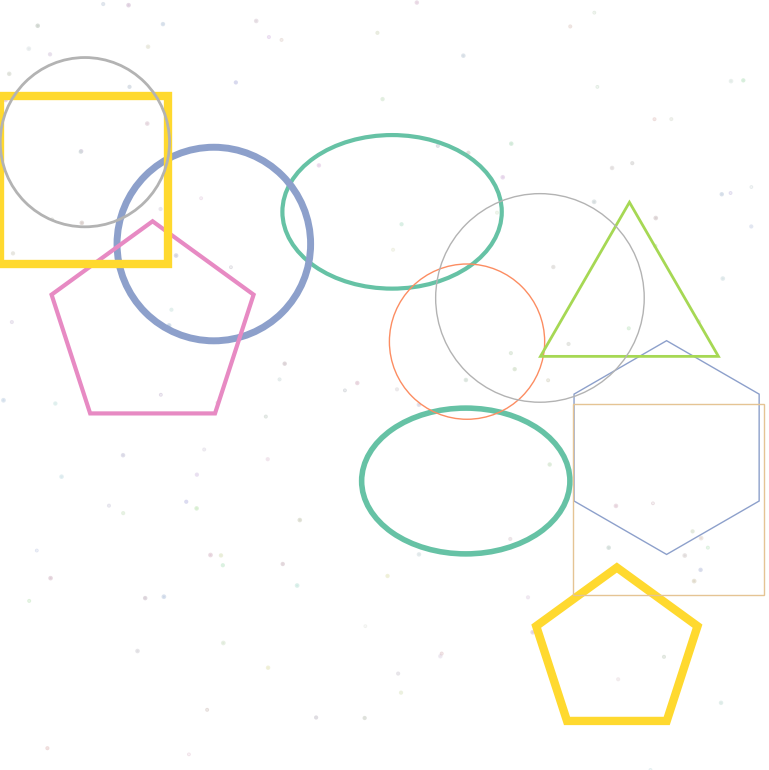[{"shape": "oval", "thickness": 2, "radius": 0.68, "center": [0.605, 0.375]}, {"shape": "oval", "thickness": 1.5, "radius": 0.71, "center": [0.509, 0.725]}, {"shape": "circle", "thickness": 0.5, "radius": 0.5, "center": [0.607, 0.556]}, {"shape": "circle", "thickness": 2.5, "radius": 0.63, "center": [0.278, 0.683]}, {"shape": "hexagon", "thickness": 0.5, "radius": 0.69, "center": [0.866, 0.419]}, {"shape": "pentagon", "thickness": 1.5, "radius": 0.69, "center": [0.198, 0.575]}, {"shape": "triangle", "thickness": 1, "radius": 0.67, "center": [0.817, 0.604]}, {"shape": "pentagon", "thickness": 3, "radius": 0.55, "center": [0.801, 0.153]}, {"shape": "square", "thickness": 3, "radius": 0.54, "center": [0.109, 0.766]}, {"shape": "square", "thickness": 0.5, "radius": 0.62, "center": [0.868, 0.352]}, {"shape": "circle", "thickness": 1, "radius": 0.55, "center": [0.11, 0.815]}, {"shape": "circle", "thickness": 0.5, "radius": 0.68, "center": [0.701, 0.613]}]